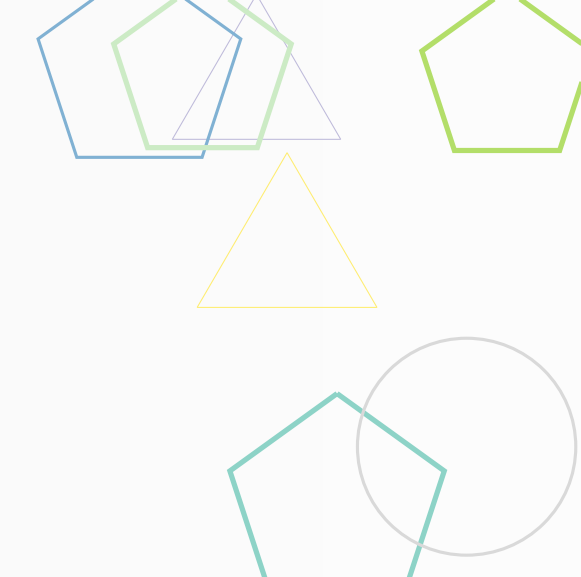[{"shape": "pentagon", "thickness": 2.5, "radius": 0.97, "center": [0.58, 0.124]}, {"shape": "triangle", "thickness": 0.5, "radius": 0.84, "center": [0.441, 0.842]}, {"shape": "pentagon", "thickness": 1.5, "radius": 0.92, "center": [0.24, 0.875]}, {"shape": "pentagon", "thickness": 2.5, "radius": 0.77, "center": [0.872, 0.863]}, {"shape": "circle", "thickness": 1.5, "radius": 0.94, "center": [0.803, 0.226]}, {"shape": "pentagon", "thickness": 2.5, "radius": 0.8, "center": [0.348, 0.873]}, {"shape": "triangle", "thickness": 0.5, "radius": 0.89, "center": [0.494, 0.556]}]